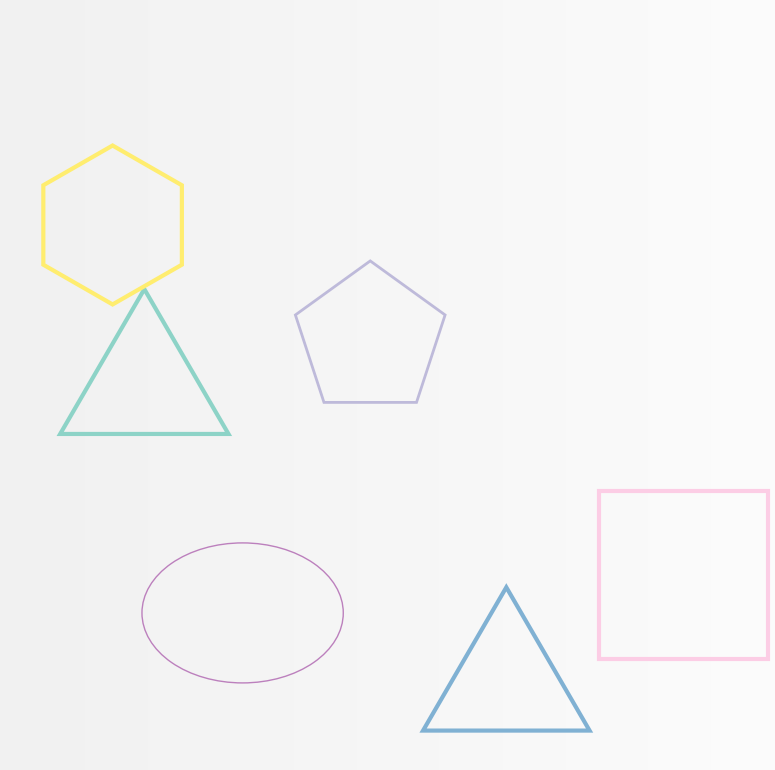[{"shape": "triangle", "thickness": 1.5, "radius": 0.63, "center": [0.186, 0.499]}, {"shape": "pentagon", "thickness": 1, "radius": 0.51, "center": [0.478, 0.56]}, {"shape": "triangle", "thickness": 1.5, "radius": 0.62, "center": [0.653, 0.113]}, {"shape": "square", "thickness": 1.5, "radius": 0.55, "center": [0.882, 0.253]}, {"shape": "oval", "thickness": 0.5, "radius": 0.65, "center": [0.313, 0.204]}, {"shape": "hexagon", "thickness": 1.5, "radius": 0.52, "center": [0.145, 0.708]}]